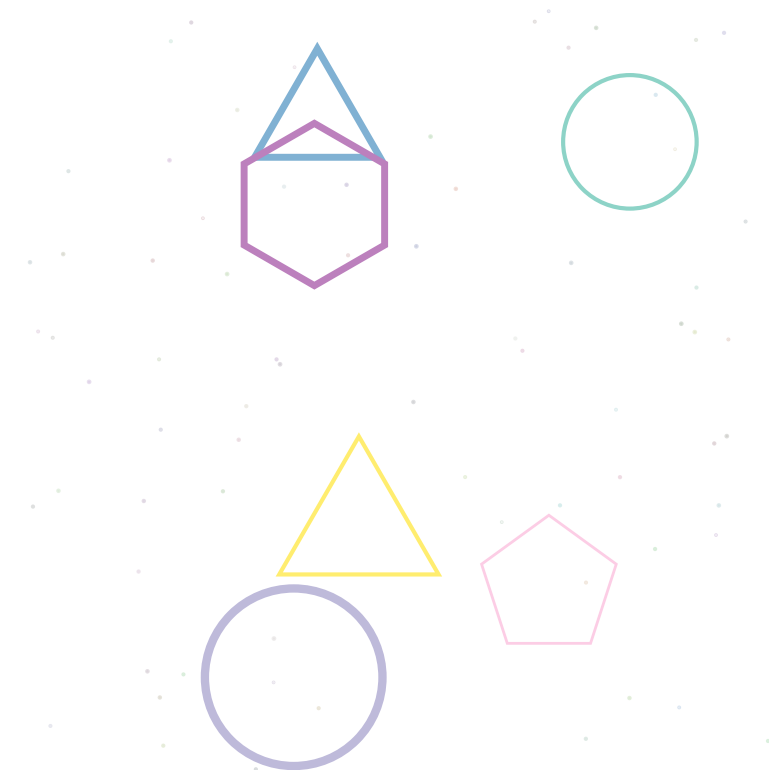[{"shape": "circle", "thickness": 1.5, "radius": 0.43, "center": [0.818, 0.816]}, {"shape": "circle", "thickness": 3, "radius": 0.58, "center": [0.381, 0.12]}, {"shape": "triangle", "thickness": 2.5, "radius": 0.47, "center": [0.412, 0.843]}, {"shape": "pentagon", "thickness": 1, "radius": 0.46, "center": [0.713, 0.239]}, {"shape": "hexagon", "thickness": 2.5, "radius": 0.53, "center": [0.408, 0.734]}, {"shape": "triangle", "thickness": 1.5, "radius": 0.6, "center": [0.466, 0.314]}]